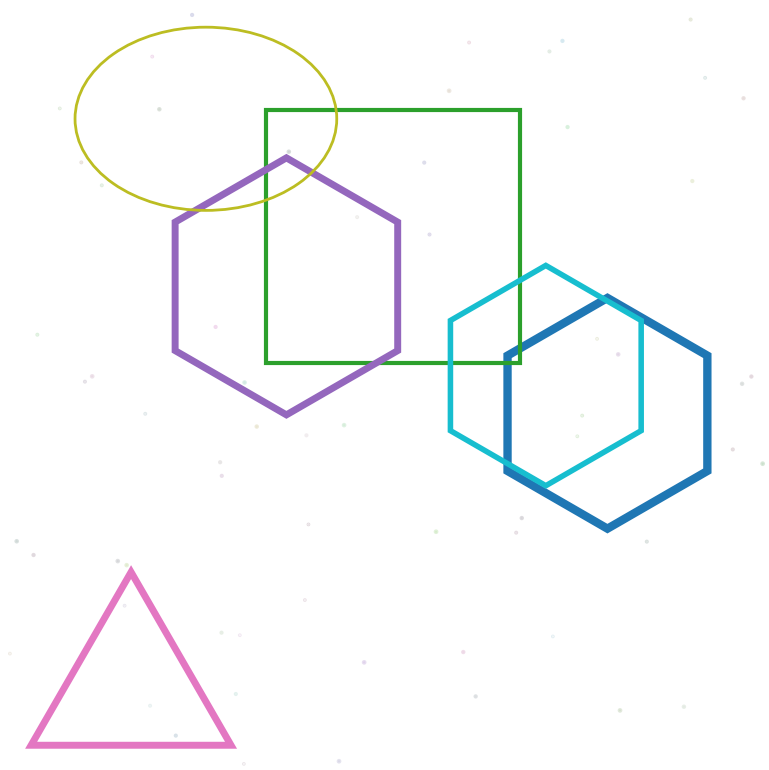[{"shape": "hexagon", "thickness": 3, "radius": 0.75, "center": [0.789, 0.463]}, {"shape": "square", "thickness": 1.5, "radius": 0.82, "center": [0.511, 0.693]}, {"shape": "hexagon", "thickness": 2.5, "radius": 0.83, "center": [0.372, 0.628]}, {"shape": "triangle", "thickness": 2.5, "radius": 0.75, "center": [0.17, 0.107]}, {"shape": "oval", "thickness": 1, "radius": 0.85, "center": [0.267, 0.846]}, {"shape": "hexagon", "thickness": 2, "radius": 0.72, "center": [0.709, 0.512]}]